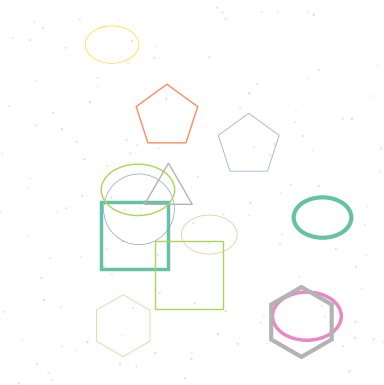[{"shape": "square", "thickness": 2.5, "radius": 0.43, "center": [0.35, 0.388]}, {"shape": "oval", "thickness": 3, "radius": 0.37, "center": [0.838, 0.435]}, {"shape": "pentagon", "thickness": 1, "radius": 0.42, "center": [0.434, 0.697]}, {"shape": "circle", "thickness": 0.5, "radius": 0.46, "center": [0.361, 0.456]}, {"shape": "pentagon", "thickness": 0.5, "radius": 0.42, "center": [0.646, 0.623]}, {"shape": "oval", "thickness": 2.5, "radius": 0.45, "center": [0.797, 0.179]}, {"shape": "oval", "thickness": 1, "radius": 0.48, "center": [0.358, 0.507]}, {"shape": "square", "thickness": 1, "radius": 0.44, "center": [0.491, 0.286]}, {"shape": "oval", "thickness": 0.5, "radius": 0.35, "center": [0.291, 0.884]}, {"shape": "hexagon", "thickness": 0.5, "radius": 0.4, "center": [0.32, 0.154]}, {"shape": "oval", "thickness": 0.5, "radius": 0.36, "center": [0.544, 0.391]}, {"shape": "triangle", "thickness": 1, "radius": 0.36, "center": [0.438, 0.505]}, {"shape": "hexagon", "thickness": 3, "radius": 0.45, "center": [0.783, 0.164]}]